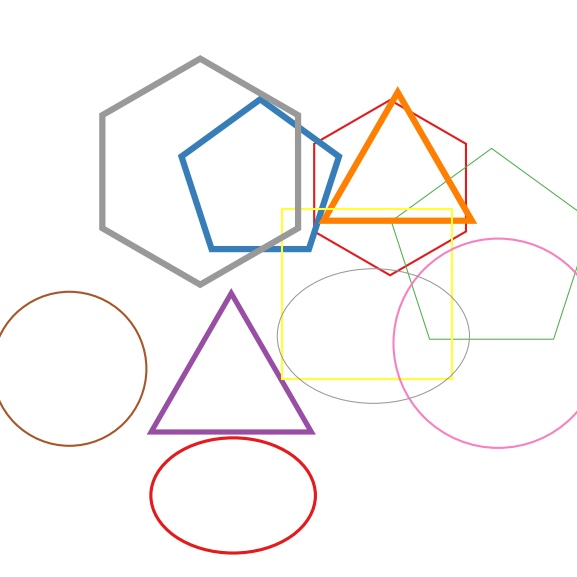[{"shape": "hexagon", "thickness": 1, "radius": 0.76, "center": [0.675, 0.674]}, {"shape": "oval", "thickness": 1.5, "radius": 0.71, "center": [0.404, 0.141]}, {"shape": "pentagon", "thickness": 3, "radius": 0.72, "center": [0.451, 0.684]}, {"shape": "pentagon", "thickness": 0.5, "radius": 0.91, "center": [0.851, 0.559]}, {"shape": "triangle", "thickness": 2.5, "radius": 0.8, "center": [0.4, 0.331]}, {"shape": "triangle", "thickness": 3, "radius": 0.74, "center": [0.689, 0.691]}, {"shape": "square", "thickness": 1, "radius": 0.74, "center": [0.635, 0.49]}, {"shape": "circle", "thickness": 1, "radius": 0.67, "center": [0.12, 0.361]}, {"shape": "circle", "thickness": 1, "radius": 0.91, "center": [0.863, 0.405]}, {"shape": "hexagon", "thickness": 3, "radius": 0.98, "center": [0.347, 0.702]}, {"shape": "oval", "thickness": 0.5, "radius": 0.83, "center": [0.647, 0.417]}]